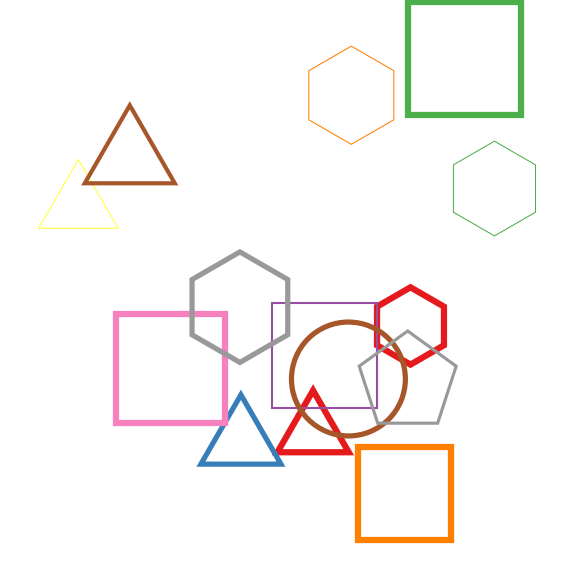[{"shape": "triangle", "thickness": 3, "radius": 0.36, "center": [0.542, 0.252]}, {"shape": "hexagon", "thickness": 3, "radius": 0.33, "center": [0.711, 0.435]}, {"shape": "triangle", "thickness": 2.5, "radius": 0.4, "center": [0.417, 0.235]}, {"shape": "hexagon", "thickness": 0.5, "radius": 0.41, "center": [0.856, 0.673]}, {"shape": "square", "thickness": 3, "radius": 0.49, "center": [0.805, 0.898]}, {"shape": "square", "thickness": 1, "radius": 0.45, "center": [0.562, 0.383]}, {"shape": "hexagon", "thickness": 0.5, "radius": 0.42, "center": [0.608, 0.834]}, {"shape": "square", "thickness": 3, "radius": 0.4, "center": [0.7, 0.145]}, {"shape": "triangle", "thickness": 0.5, "radius": 0.4, "center": [0.136, 0.644]}, {"shape": "triangle", "thickness": 2, "radius": 0.45, "center": [0.225, 0.727]}, {"shape": "circle", "thickness": 2.5, "radius": 0.49, "center": [0.603, 0.343]}, {"shape": "square", "thickness": 3, "radius": 0.47, "center": [0.295, 0.36]}, {"shape": "pentagon", "thickness": 1.5, "radius": 0.44, "center": [0.706, 0.338]}, {"shape": "hexagon", "thickness": 2.5, "radius": 0.48, "center": [0.415, 0.467]}]